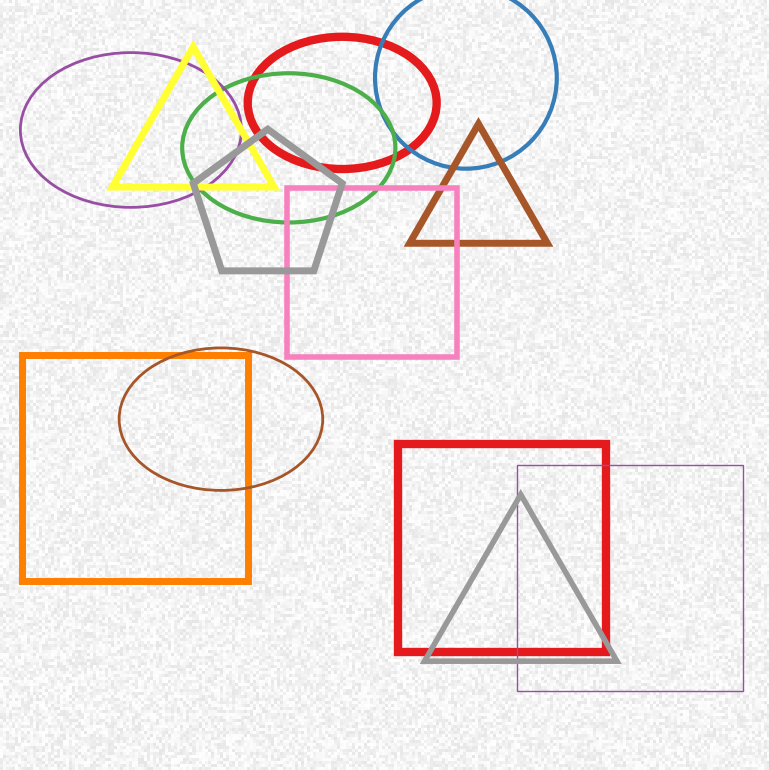[{"shape": "oval", "thickness": 3, "radius": 0.61, "center": [0.444, 0.866]}, {"shape": "square", "thickness": 3, "radius": 0.68, "center": [0.651, 0.288]}, {"shape": "circle", "thickness": 1.5, "radius": 0.59, "center": [0.605, 0.899]}, {"shape": "oval", "thickness": 1.5, "radius": 0.69, "center": [0.375, 0.808]}, {"shape": "square", "thickness": 0.5, "radius": 0.73, "center": [0.818, 0.25]}, {"shape": "oval", "thickness": 1, "radius": 0.72, "center": [0.17, 0.831]}, {"shape": "square", "thickness": 2.5, "radius": 0.73, "center": [0.175, 0.393]}, {"shape": "triangle", "thickness": 2.5, "radius": 0.61, "center": [0.251, 0.818]}, {"shape": "oval", "thickness": 1, "radius": 0.66, "center": [0.287, 0.456]}, {"shape": "triangle", "thickness": 2.5, "radius": 0.52, "center": [0.621, 0.736]}, {"shape": "square", "thickness": 2, "radius": 0.55, "center": [0.483, 0.646]}, {"shape": "pentagon", "thickness": 2.5, "radius": 0.51, "center": [0.348, 0.73]}, {"shape": "triangle", "thickness": 2, "radius": 0.72, "center": [0.676, 0.213]}]